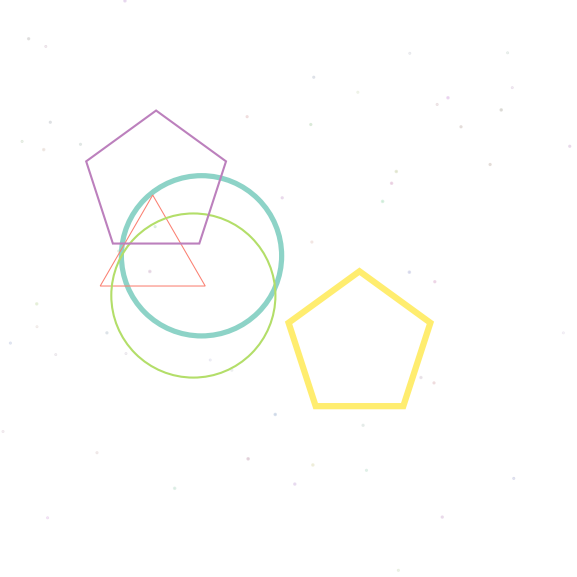[{"shape": "circle", "thickness": 2.5, "radius": 0.69, "center": [0.349, 0.556]}, {"shape": "triangle", "thickness": 0.5, "radius": 0.53, "center": [0.264, 0.556]}, {"shape": "circle", "thickness": 1, "radius": 0.71, "center": [0.335, 0.487]}, {"shape": "pentagon", "thickness": 1, "radius": 0.64, "center": [0.27, 0.68]}, {"shape": "pentagon", "thickness": 3, "radius": 0.65, "center": [0.622, 0.4]}]